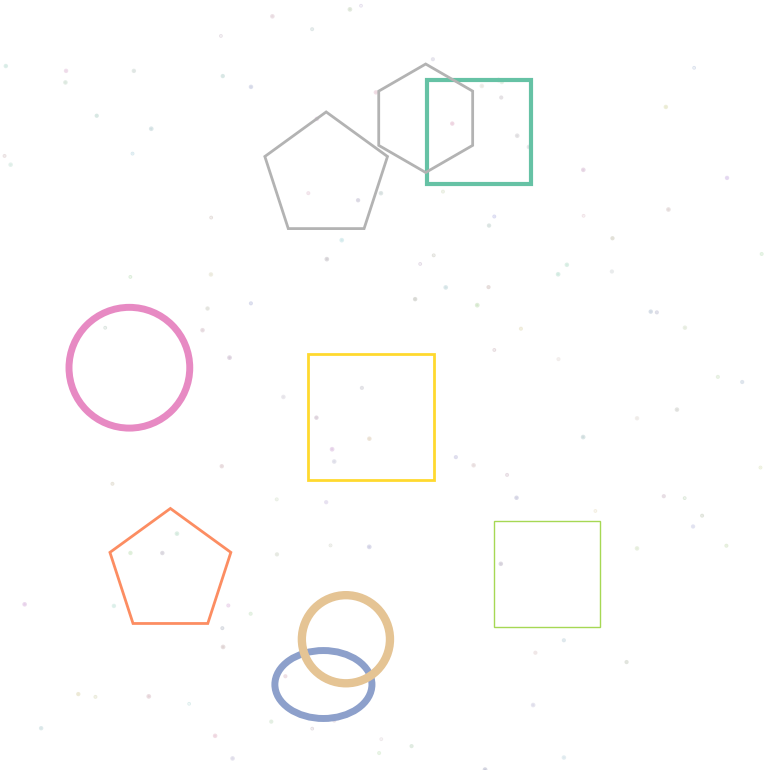[{"shape": "square", "thickness": 1.5, "radius": 0.34, "center": [0.622, 0.829]}, {"shape": "pentagon", "thickness": 1, "radius": 0.41, "center": [0.221, 0.257]}, {"shape": "oval", "thickness": 2.5, "radius": 0.32, "center": [0.42, 0.111]}, {"shape": "circle", "thickness": 2.5, "radius": 0.39, "center": [0.168, 0.522]}, {"shape": "square", "thickness": 0.5, "radius": 0.34, "center": [0.71, 0.254]}, {"shape": "square", "thickness": 1, "radius": 0.41, "center": [0.482, 0.458]}, {"shape": "circle", "thickness": 3, "radius": 0.29, "center": [0.449, 0.17]}, {"shape": "pentagon", "thickness": 1, "radius": 0.42, "center": [0.424, 0.771]}, {"shape": "hexagon", "thickness": 1, "radius": 0.35, "center": [0.553, 0.846]}]